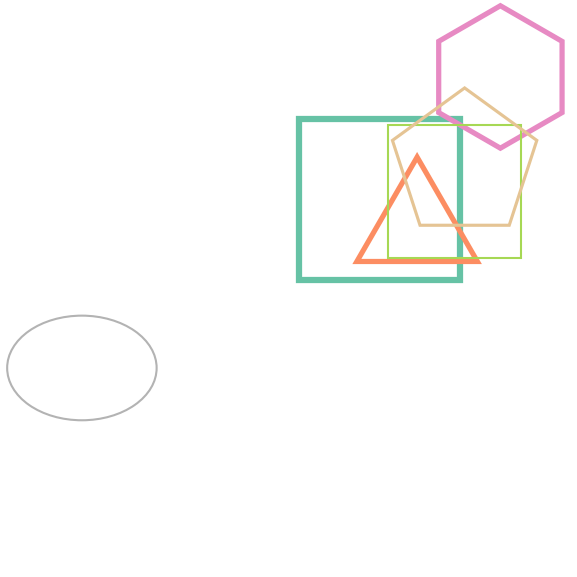[{"shape": "square", "thickness": 3, "radius": 0.7, "center": [0.657, 0.654]}, {"shape": "triangle", "thickness": 2.5, "radius": 0.6, "center": [0.722, 0.607]}, {"shape": "hexagon", "thickness": 2.5, "radius": 0.62, "center": [0.866, 0.866]}, {"shape": "square", "thickness": 1, "radius": 0.58, "center": [0.788, 0.668]}, {"shape": "pentagon", "thickness": 1.5, "radius": 0.66, "center": [0.805, 0.715]}, {"shape": "oval", "thickness": 1, "radius": 0.65, "center": [0.142, 0.362]}]